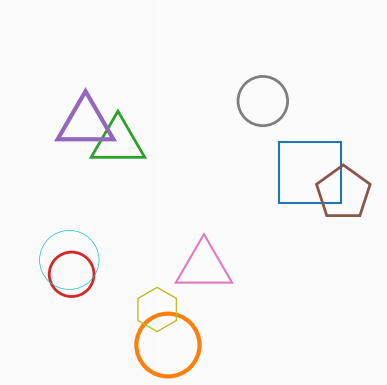[{"shape": "square", "thickness": 1.5, "radius": 0.4, "center": [0.801, 0.551]}, {"shape": "circle", "thickness": 3, "radius": 0.41, "center": [0.433, 0.104]}, {"shape": "triangle", "thickness": 2, "radius": 0.4, "center": [0.304, 0.631]}, {"shape": "circle", "thickness": 2, "radius": 0.29, "center": [0.185, 0.287]}, {"shape": "triangle", "thickness": 3, "radius": 0.42, "center": [0.221, 0.68]}, {"shape": "pentagon", "thickness": 2, "radius": 0.36, "center": [0.886, 0.499]}, {"shape": "triangle", "thickness": 1.5, "radius": 0.42, "center": [0.526, 0.308]}, {"shape": "circle", "thickness": 2, "radius": 0.32, "center": [0.678, 0.738]}, {"shape": "hexagon", "thickness": 1, "radius": 0.29, "center": [0.406, 0.196]}, {"shape": "circle", "thickness": 0.5, "radius": 0.38, "center": [0.179, 0.325]}]